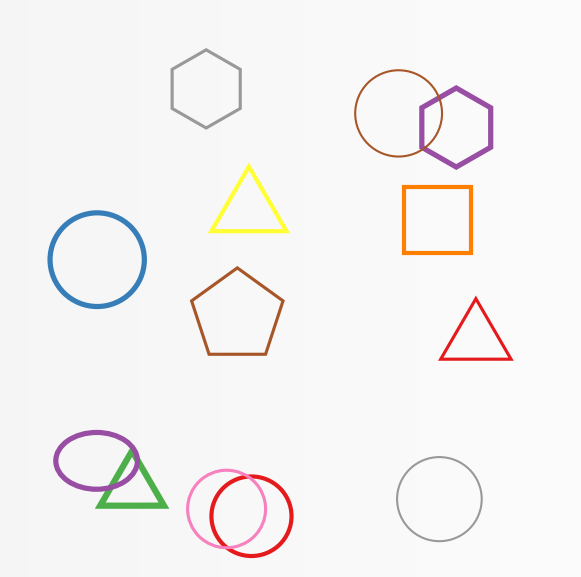[{"shape": "circle", "thickness": 2, "radius": 0.34, "center": [0.433, 0.105]}, {"shape": "triangle", "thickness": 1.5, "radius": 0.35, "center": [0.819, 0.412]}, {"shape": "circle", "thickness": 2.5, "radius": 0.41, "center": [0.167, 0.549]}, {"shape": "triangle", "thickness": 3, "radius": 0.32, "center": [0.227, 0.155]}, {"shape": "oval", "thickness": 2.5, "radius": 0.35, "center": [0.166, 0.201]}, {"shape": "hexagon", "thickness": 2.5, "radius": 0.34, "center": [0.785, 0.778]}, {"shape": "square", "thickness": 2, "radius": 0.29, "center": [0.752, 0.618]}, {"shape": "triangle", "thickness": 2, "radius": 0.37, "center": [0.428, 0.636]}, {"shape": "pentagon", "thickness": 1.5, "radius": 0.41, "center": [0.408, 0.453]}, {"shape": "circle", "thickness": 1, "radius": 0.37, "center": [0.686, 0.803]}, {"shape": "circle", "thickness": 1.5, "radius": 0.34, "center": [0.39, 0.118]}, {"shape": "circle", "thickness": 1, "radius": 0.36, "center": [0.756, 0.135]}, {"shape": "hexagon", "thickness": 1.5, "radius": 0.34, "center": [0.355, 0.845]}]